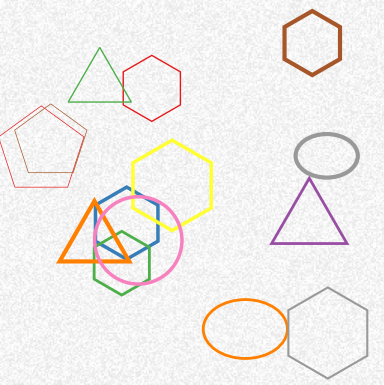[{"shape": "hexagon", "thickness": 1, "radius": 0.43, "center": [0.394, 0.77]}, {"shape": "pentagon", "thickness": 0.5, "radius": 0.58, "center": [0.107, 0.608]}, {"shape": "hexagon", "thickness": 2.5, "radius": 0.47, "center": [0.329, 0.42]}, {"shape": "triangle", "thickness": 1, "radius": 0.47, "center": [0.259, 0.782]}, {"shape": "hexagon", "thickness": 2, "radius": 0.41, "center": [0.316, 0.316]}, {"shape": "triangle", "thickness": 2, "radius": 0.57, "center": [0.803, 0.424]}, {"shape": "oval", "thickness": 2, "radius": 0.55, "center": [0.637, 0.145]}, {"shape": "triangle", "thickness": 3, "radius": 0.52, "center": [0.245, 0.373]}, {"shape": "hexagon", "thickness": 2.5, "radius": 0.59, "center": [0.447, 0.519]}, {"shape": "hexagon", "thickness": 3, "radius": 0.42, "center": [0.811, 0.888]}, {"shape": "pentagon", "thickness": 0.5, "radius": 0.49, "center": [0.132, 0.631]}, {"shape": "circle", "thickness": 2.5, "radius": 0.57, "center": [0.359, 0.376]}, {"shape": "hexagon", "thickness": 1.5, "radius": 0.59, "center": [0.852, 0.135]}, {"shape": "oval", "thickness": 3, "radius": 0.4, "center": [0.849, 0.595]}]